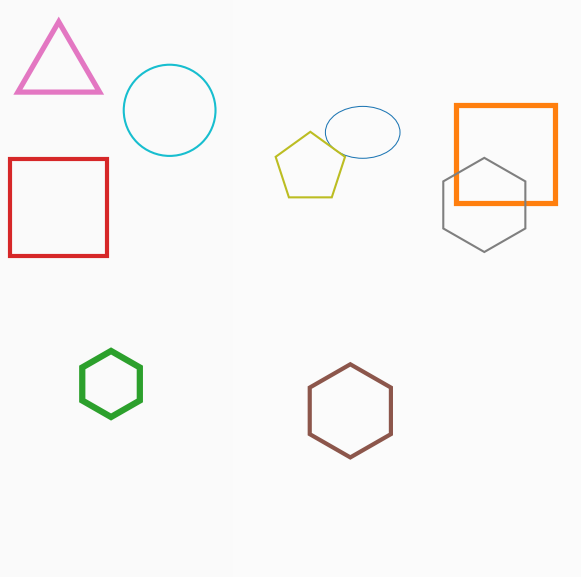[{"shape": "oval", "thickness": 0.5, "radius": 0.32, "center": [0.624, 0.77]}, {"shape": "square", "thickness": 2.5, "radius": 0.42, "center": [0.869, 0.732]}, {"shape": "hexagon", "thickness": 3, "radius": 0.29, "center": [0.191, 0.334]}, {"shape": "square", "thickness": 2, "radius": 0.42, "center": [0.1, 0.64]}, {"shape": "hexagon", "thickness": 2, "radius": 0.4, "center": [0.603, 0.288]}, {"shape": "triangle", "thickness": 2.5, "radius": 0.41, "center": [0.101, 0.88]}, {"shape": "hexagon", "thickness": 1, "radius": 0.41, "center": [0.833, 0.644]}, {"shape": "pentagon", "thickness": 1, "radius": 0.31, "center": [0.534, 0.708]}, {"shape": "circle", "thickness": 1, "radius": 0.39, "center": [0.292, 0.808]}]